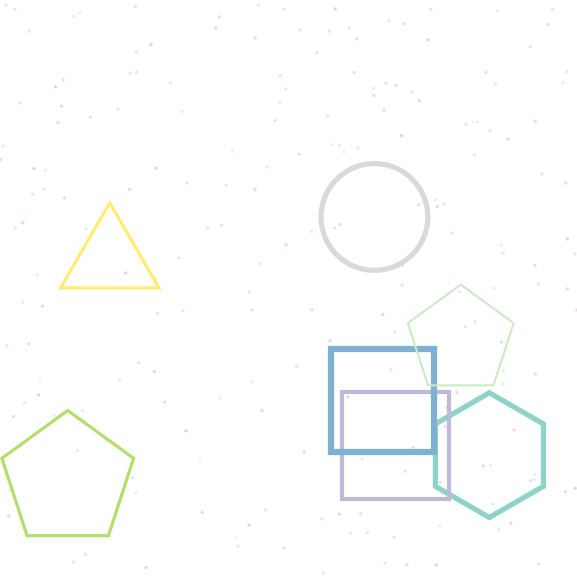[{"shape": "hexagon", "thickness": 2.5, "radius": 0.54, "center": [0.847, 0.211]}, {"shape": "square", "thickness": 2, "radius": 0.46, "center": [0.684, 0.228]}, {"shape": "square", "thickness": 3, "radius": 0.45, "center": [0.662, 0.306]}, {"shape": "pentagon", "thickness": 1.5, "radius": 0.6, "center": [0.117, 0.169]}, {"shape": "circle", "thickness": 2.5, "radius": 0.46, "center": [0.648, 0.623]}, {"shape": "pentagon", "thickness": 1, "radius": 0.48, "center": [0.798, 0.41]}, {"shape": "triangle", "thickness": 1.5, "radius": 0.49, "center": [0.19, 0.55]}]